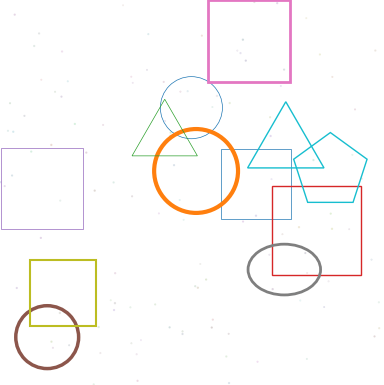[{"shape": "circle", "thickness": 0.5, "radius": 0.4, "center": [0.497, 0.72]}, {"shape": "square", "thickness": 0.5, "radius": 0.45, "center": [0.665, 0.522]}, {"shape": "circle", "thickness": 3, "radius": 0.54, "center": [0.509, 0.556]}, {"shape": "triangle", "thickness": 0.5, "radius": 0.49, "center": [0.428, 0.644]}, {"shape": "square", "thickness": 1, "radius": 0.58, "center": [0.822, 0.401]}, {"shape": "square", "thickness": 0.5, "radius": 0.53, "center": [0.109, 0.51]}, {"shape": "circle", "thickness": 2.5, "radius": 0.41, "center": [0.123, 0.124]}, {"shape": "square", "thickness": 2, "radius": 0.53, "center": [0.647, 0.893]}, {"shape": "oval", "thickness": 2, "radius": 0.47, "center": [0.738, 0.3]}, {"shape": "square", "thickness": 1.5, "radius": 0.43, "center": [0.164, 0.239]}, {"shape": "pentagon", "thickness": 1, "radius": 0.5, "center": [0.858, 0.555]}, {"shape": "triangle", "thickness": 1, "radius": 0.57, "center": [0.742, 0.621]}]